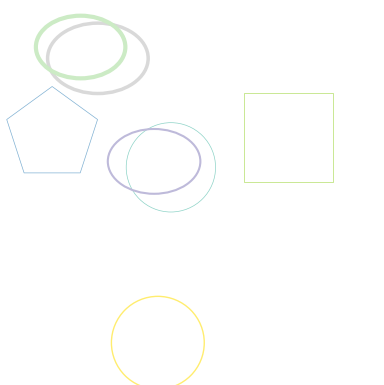[{"shape": "circle", "thickness": 0.5, "radius": 0.58, "center": [0.444, 0.565]}, {"shape": "oval", "thickness": 1.5, "radius": 0.6, "center": [0.4, 0.581]}, {"shape": "pentagon", "thickness": 0.5, "radius": 0.62, "center": [0.135, 0.651]}, {"shape": "square", "thickness": 0.5, "radius": 0.58, "center": [0.749, 0.642]}, {"shape": "oval", "thickness": 2.5, "radius": 0.65, "center": [0.254, 0.849]}, {"shape": "oval", "thickness": 3, "radius": 0.58, "center": [0.209, 0.878]}, {"shape": "circle", "thickness": 1, "radius": 0.6, "center": [0.41, 0.11]}]